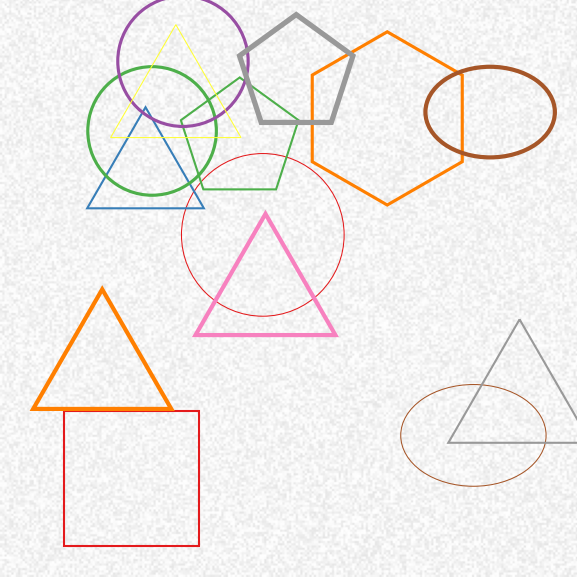[{"shape": "square", "thickness": 1, "radius": 0.59, "center": [0.228, 0.171]}, {"shape": "circle", "thickness": 0.5, "radius": 0.7, "center": [0.455, 0.592]}, {"shape": "triangle", "thickness": 1, "radius": 0.58, "center": [0.252, 0.697]}, {"shape": "pentagon", "thickness": 1, "radius": 0.54, "center": [0.415, 0.758]}, {"shape": "circle", "thickness": 1.5, "radius": 0.56, "center": [0.263, 0.772]}, {"shape": "circle", "thickness": 1.5, "radius": 0.56, "center": [0.317, 0.893]}, {"shape": "hexagon", "thickness": 1.5, "radius": 0.75, "center": [0.671, 0.794]}, {"shape": "triangle", "thickness": 2, "radius": 0.69, "center": [0.177, 0.36]}, {"shape": "triangle", "thickness": 0.5, "radius": 0.65, "center": [0.304, 0.826]}, {"shape": "oval", "thickness": 0.5, "radius": 0.63, "center": [0.82, 0.245]}, {"shape": "oval", "thickness": 2, "radius": 0.56, "center": [0.849, 0.805]}, {"shape": "triangle", "thickness": 2, "radius": 0.7, "center": [0.46, 0.489]}, {"shape": "pentagon", "thickness": 2.5, "radius": 0.52, "center": [0.513, 0.871]}, {"shape": "triangle", "thickness": 1, "radius": 0.71, "center": [0.9, 0.304]}]